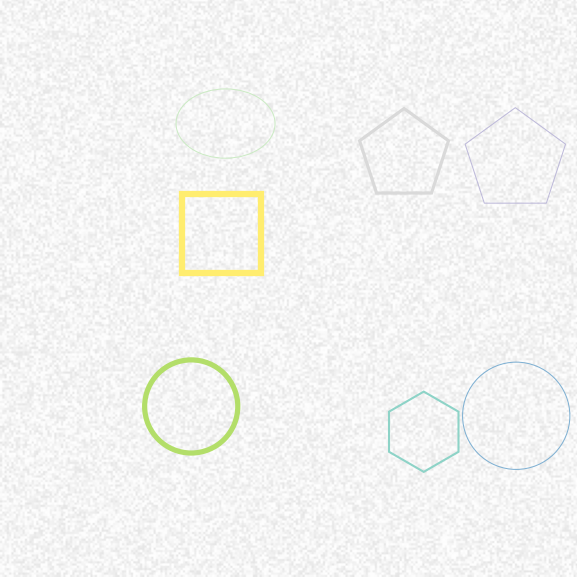[{"shape": "hexagon", "thickness": 1, "radius": 0.35, "center": [0.734, 0.252]}, {"shape": "pentagon", "thickness": 0.5, "radius": 0.46, "center": [0.892, 0.721]}, {"shape": "circle", "thickness": 0.5, "radius": 0.46, "center": [0.894, 0.279]}, {"shape": "circle", "thickness": 2.5, "radius": 0.4, "center": [0.331, 0.295]}, {"shape": "pentagon", "thickness": 1.5, "radius": 0.4, "center": [0.7, 0.73]}, {"shape": "oval", "thickness": 0.5, "radius": 0.43, "center": [0.391, 0.785]}, {"shape": "square", "thickness": 3, "radius": 0.34, "center": [0.383, 0.595]}]